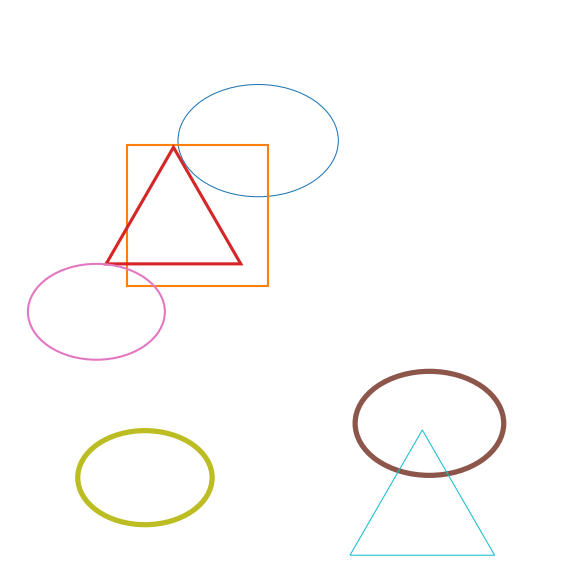[{"shape": "oval", "thickness": 0.5, "radius": 0.69, "center": [0.447, 0.756]}, {"shape": "square", "thickness": 1, "radius": 0.61, "center": [0.342, 0.626]}, {"shape": "triangle", "thickness": 1.5, "radius": 0.67, "center": [0.3, 0.609]}, {"shape": "oval", "thickness": 2.5, "radius": 0.64, "center": [0.744, 0.266]}, {"shape": "oval", "thickness": 1, "radius": 0.59, "center": [0.167, 0.459]}, {"shape": "oval", "thickness": 2.5, "radius": 0.58, "center": [0.251, 0.172]}, {"shape": "triangle", "thickness": 0.5, "radius": 0.72, "center": [0.731, 0.11]}]